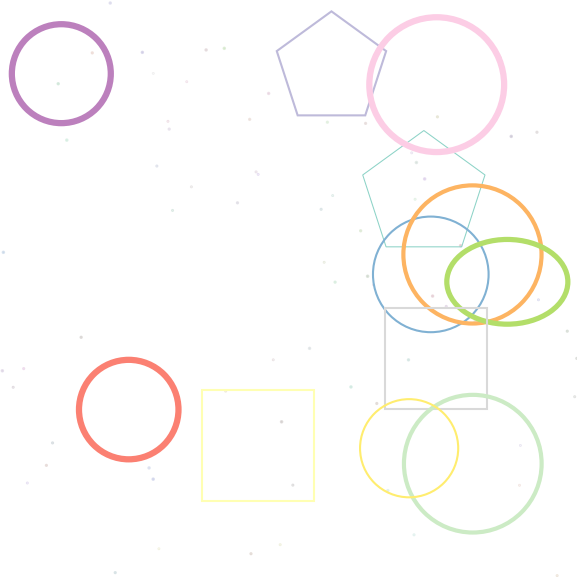[{"shape": "pentagon", "thickness": 0.5, "radius": 0.56, "center": [0.734, 0.662]}, {"shape": "square", "thickness": 1, "radius": 0.48, "center": [0.446, 0.228]}, {"shape": "pentagon", "thickness": 1, "radius": 0.5, "center": [0.574, 0.88]}, {"shape": "circle", "thickness": 3, "radius": 0.43, "center": [0.223, 0.29]}, {"shape": "circle", "thickness": 1, "radius": 0.5, "center": [0.746, 0.524]}, {"shape": "circle", "thickness": 2, "radius": 0.6, "center": [0.818, 0.559]}, {"shape": "oval", "thickness": 2.5, "radius": 0.52, "center": [0.878, 0.511]}, {"shape": "circle", "thickness": 3, "radius": 0.58, "center": [0.756, 0.853]}, {"shape": "square", "thickness": 1, "radius": 0.44, "center": [0.755, 0.379]}, {"shape": "circle", "thickness": 3, "radius": 0.43, "center": [0.106, 0.872]}, {"shape": "circle", "thickness": 2, "radius": 0.6, "center": [0.819, 0.196]}, {"shape": "circle", "thickness": 1, "radius": 0.42, "center": [0.708, 0.223]}]